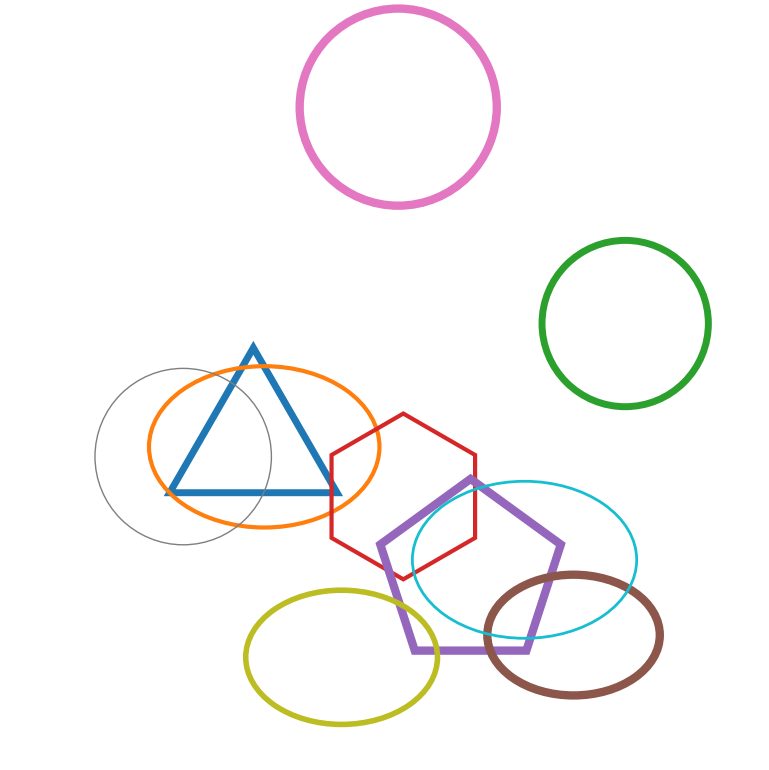[{"shape": "triangle", "thickness": 2.5, "radius": 0.63, "center": [0.329, 0.423]}, {"shape": "oval", "thickness": 1.5, "radius": 0.75, "center": [0.343, 0.42]}, {"shape": "circle", "thickness": 2.5, "radius": 0.54, "center": [0.812, 0.58]}, {"shape": "hexagon", "thickness": 1.5, "radius": 0.54, "center": [0.524, 0.355]}, {"shape": "pentagon", "thickness": 3, "radius": 0.62, "center": [0.611, 0.255]}, {"shape": "oval", "thickness": 3, "radius": 0.56, "center": [0.745, 0.175]}, {"shape": "circle", "thickness": 3, "radius": 0.64, "center": [0.517, 0.861]}, {"shape": "circle", "thickness": 0.5, "radius": 0.57, "center": [0.238, 0.407]}, {"shape": "oval", "thickness": 2, "radius": 0.62, "center": [0.444, 0.146]}, {"shape": "oval", "thickness": 1, "radius": 0.73, "center": [0.681, 0.273]}]